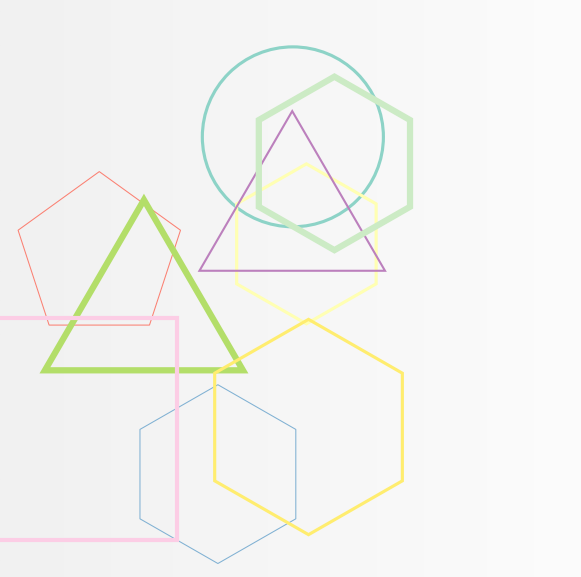[{"shape": "circle", "thickness": 1.5, "radius": 0.78, "center": [0.504, 0.762]}, {"shape": "hexagon", "thickness": 1.5, "radius": 0.69, "center": [0.527, 0.577]}, {"shape": "pentagon", "thickness": 0.5, "radius": 0.73, "center": [0.171, 0.555]}, {"shape": "hexagon", "thickness": 0.5, "radius": 0.77, "center": [0.375, 0.178]}, {"shape": "triangle", "thickness": 3, "radius": 0.98, "center": [0.248, 0.456]}, {"shape": "square", "thickness": 2, "radius": 0.96, "center": [0.113, 0.256]}, {"shape": "triangle", "thickness": 1, "radius": 0.92, "center": [0.503, 0.622]}, {"shape": "hexagon", "thickness": 3, "radius": 0.75, "center": [0.575, 0.716]}, {"shape": "hexagon", "thickness": 1.5, "radius": 0.93, "center": [0.531, 0.26]}]